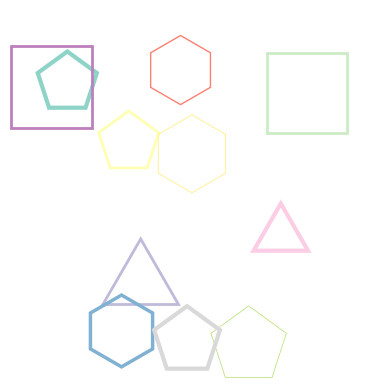[{"shape": "pentagon", "thickness": 3, "radius": 0.4, "center": [0.175, 0.786]}, {"shape": "pentagon", "thickness": 2, "radius": 0.41, "center": [0.334, 0.63]}, {"shape": "triangle", "thickness": 2, "radius": 0.57, "center": [0.365, 0.266]}, {"shape": "hexagon", "thickness": 1, "radius": 0.45, "center": [0.469, 0.818]}, {"shape": "hexagon", "thickness": 2.5, "radius": 0.47, "center": [0.316, 0.14]}, {"shape": "pentagon", "thickness": 0.5, "radius": 0.51, "center": [0.646, 0.102]}, {"shape": "triangle", "thickness": 3, "radius": 0.41, "center": [0.729, 0.39]}, {"shape": "pentagon", "thickness": 3, "radius": 0.45, "center": [0.486, 0.115]}, {"shape": "square", "thickness": 2, "radius": 0.53, "center": [0.134, 0.774]}, {"shape": "square", "thickness": 2, "radius": 0.52, "center": [0.797, 0.758]}, {"shape": "hexagon", "thickness": 0.5, "radius": 0.51, "center": [0.499, 0.6]}]